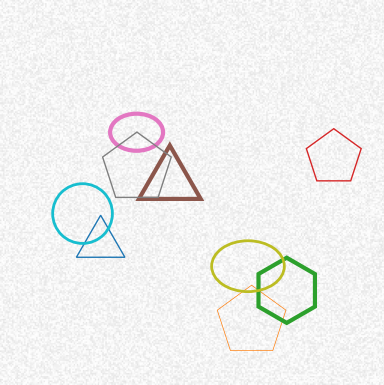[{"shape": "triangle", "thickness": 1, "radius": 0.36, "center": [0.261, 0.368]}, {"shape": "pentagon", "thickness": 0.5, "radius": 0.47, "center": [0.654, 0.165]}, {"shape": "hexagon", "thickness": 3, "radius": 0.42, "center": [0.745, 0.246]}, {"shape": "pentagon", "thickness": 1, "radius": 0.37, "center": [0.867, 0.591]}, {"shape": "triangle", "thickness": 3, "radius": 0.46, "center": [0.441, 0.53]}, {"shape": "oval", "thickness": 3, "radius": 0.34, "center": [0.355, 0.657]}, {"shape": "pentagon", "thickness": 1, "radius": 0.47, "center": [0.356, 0.563]}, {"shape": "oval", "thickness": 2, "radius": 0.47, "center": [0.644, 0.309]}, {"shape": "circle", "thickness": 2, "radius": 0.39, "center": [0.214, 0.445]}]